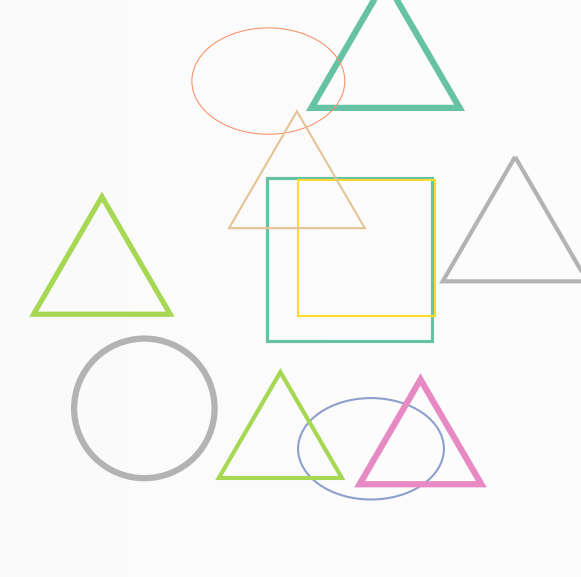[{"shape": "triangle", "thickness": 3, "radius": 0.74, "center": [0.663, 0.886]}, {"shape": "square", "thickness": 1.5, "radius": 0.71, "center": [0.601, 0.55]}, {"shape": "oval", "thickness": 0.5, "radius": 0.66, "center": [0.462, 0.859]}, {"shape": "oval", "thickness": 1, "radius": 0.63, "center": [0.638, 0.222]}, {"shape": "triangle", "thickness": 3, "radius": 0.6, "center": [0.723, 0.221]}, {"shape": "triangle", "thickness": 2, "radius": 0.61, "center": [0.482, 0.233]}, {"shape": "triangle", "thickness": 2.5, "radius": 0.68, "center": [0.175, 0.523]}, {"shape": "square", "thickness": 1, "radius": 0.59, "center": [0.631, 0.57]}, {"shape": "triangle", "thickness": 1, "radius": 0.67, "center": [0.511, 0.671]}, {"shape": "triangle", "thickness": 2, "radius": 0.72, "center": [0.886, 0.584]}, {"shape": "circle", "thickness": 3, "radius": 0.6, "center": [0.248, 0.292]}]